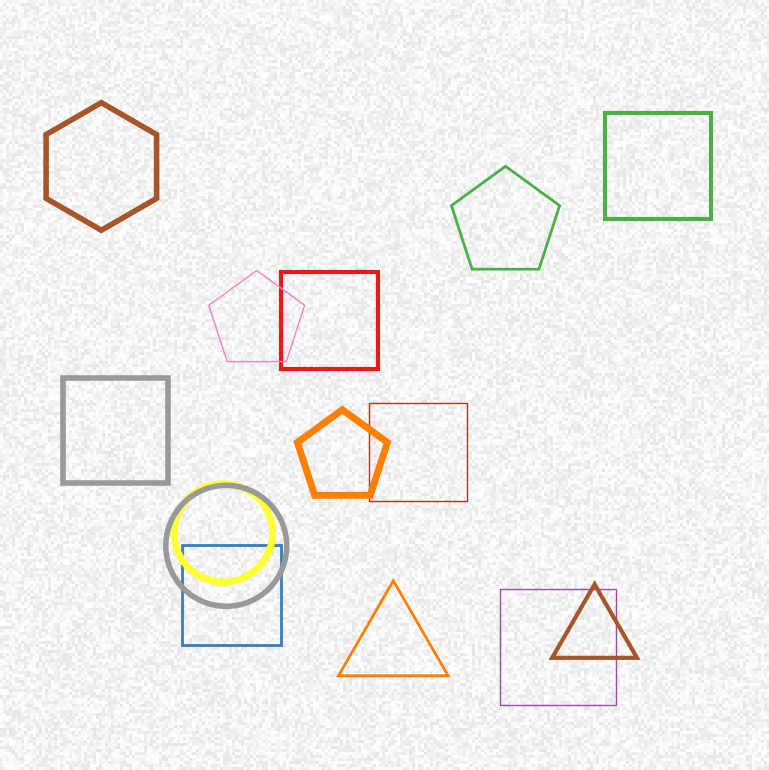[{"shape": "square", "thickness": 1.5, "radius": 0.31, "center": [0.428, 0.584]}, {"shape": "square", "thickness": 0.5, "radius": 0.32, "center": [0.543, 0.413]}, {"shape": "square", "thickness": 1, "radius": 0.32, "center": [0.301, 0.227]}, {"shape": "square", "thickness": 1.5, "radius": 0.34, "center": [0.855, 0.784]}, {"shape": "pentagon", "thickness": 1, "radius": 0.37, "center": [0.657, 0.71]}, {"shape": "square", "thickness": 0.5, "radius": 0.38, "center": [0.725, 0.16]}, {"shape": "triangle", "thickness": 1, "radius": 0.41, "center": [0.511, 0.164]}, {"shape": "pentagon", "thickness": 2.5, "radius": 0.31, "center": [0.445, 0.406]}, {"shape": "circle", "thickness": 2.5, "radius": 0.32, "center": [0.29, 0.308]}, {"shape": "hexagon", "thickness": 2, "radius": 0.41, "center": [0.132, 0.784]}, {"shape": "triangle", "thickness": 1.5, "radius": 0.32, "center": [0.772, 0.177]}, {"shape": "pentagon", "thickness": 0.5, "radius": 0.33, "center": [0.333, 0.583]}, {"shape": "circle", "thickness": 2, "radius": 0.39, "center": [0.294, 0.291]}, {"shape": "square", "thickness": 2, "radius": 0.34, "center": [0.15, 0.441]}]